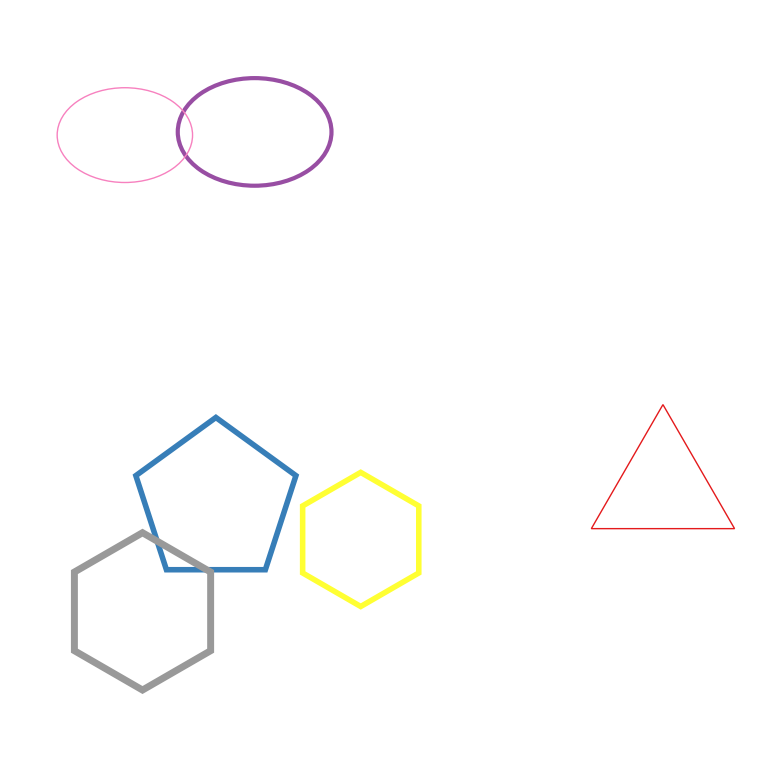[{"shape": "triangle", "thickness": 0.5, "radius": 0.54, "center": [0.861, 0.367]}, {"shape": "pentagon", "thickness": 2, "radius": 0.55, "center": [0.28, 0.349]}, {"shape": "oval", "thickness": 1.5, "radius": 0.5, "center": [0.331, 0.829]}, {"shape": "hexagon", "thickness": 2, "radius": 0.44, "center": [0.468, 0.299]}, {"shape": "oval", "thickness": 0.5, "radius": 0.44, "center": [0.162, 0.825]}, {"shape": "hexagon", "thickness": 2.5, "radius": 0.51, "center": [0.185, 0.206]}]